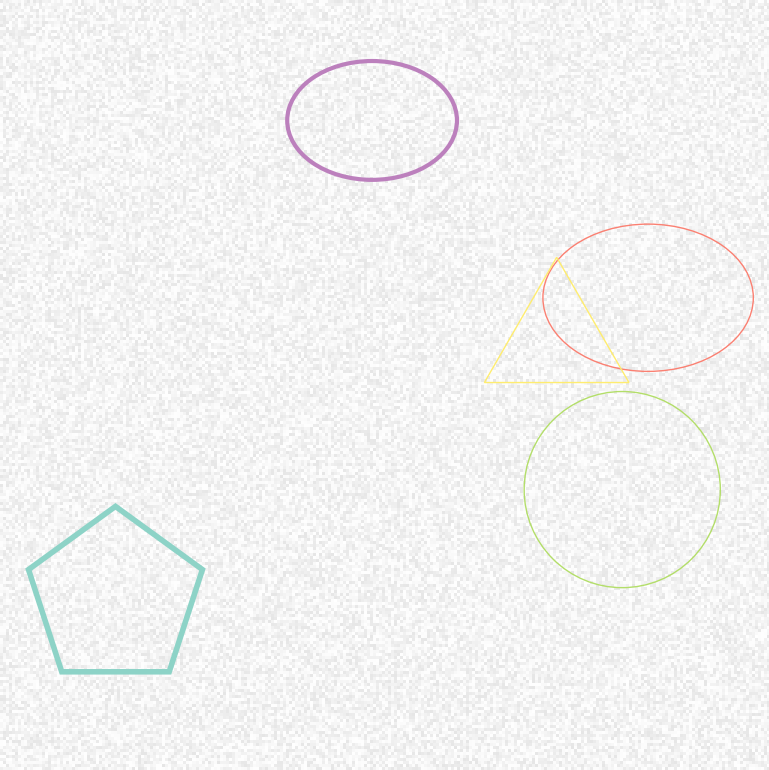[{"shape": "pentagon", "thickness": 2, "radius": 0.59, "center": [0.15, 0.224]}, {"shape": "oval", "thickness": 0.5, "radius": 0.68, "center": [0.842, 0.613]}, {"shape": "circle", "thickness": 0.5, "radius": 0.64, "center": [0.808, 0.364]}, {"shape": "oval", "thickness": 1.5, "radius": 0.55, "center": [0.483, 0.844]}, {"shape": "triangle", "thickness": 0.5, "radius": 0.54, "center": [0.723, 0.557]}]